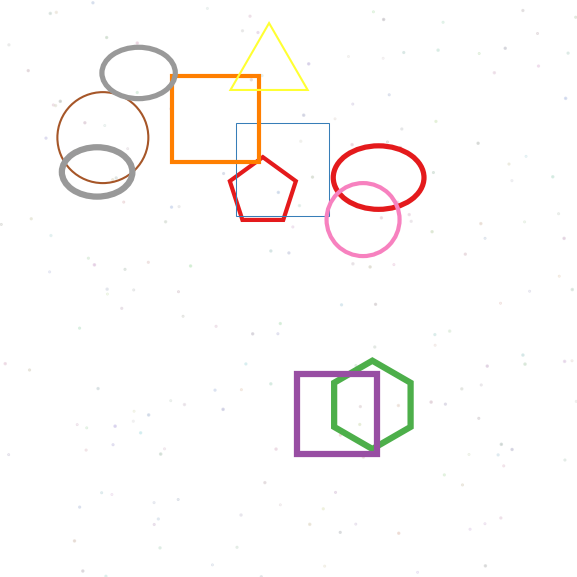[{"shape": "oval", "thickness": 2.5, "radius": 0.39, "center": [0.656, 0.692]}, {"shape": "pentagon", "thickness": 2, "radius": 0.3, "center": [0.455, 0.667]}, {"shape": "square", "thickness": 0.5, "radius": 0.4, "center": [0.489, 0.705]}, {"shape": "hexagon", "thickness": 3, "radius": 0.38, "center": [0.645, 0.298]}, {"shape": "square", "thickness": 3, "radius": 0.35, "center": [0.584, 0.282]}, {"shape": "square", "thickness": 2, "radius": 0.38, "center": [0.374, 0.793]}, {"shape": "triangle", "thickness": 1, "radius": 0.39, "center": [0.466, 0.882]}, {"shape": "circle", "thickness": 1, "radius": 0.39, "center": [0.178, 0.761]}, {"shape": "circle", "thickness": 2, "radius": 0.32, "center": [0.629, 0.619]}, {"shape": "oval", "thickness": 3, "radius": 0.31, "center": [0.168, 0.701]}, {"shape": "oval", "thickness": 2.5, "radius": 0.32, "center": [0.24, 0.873]}]